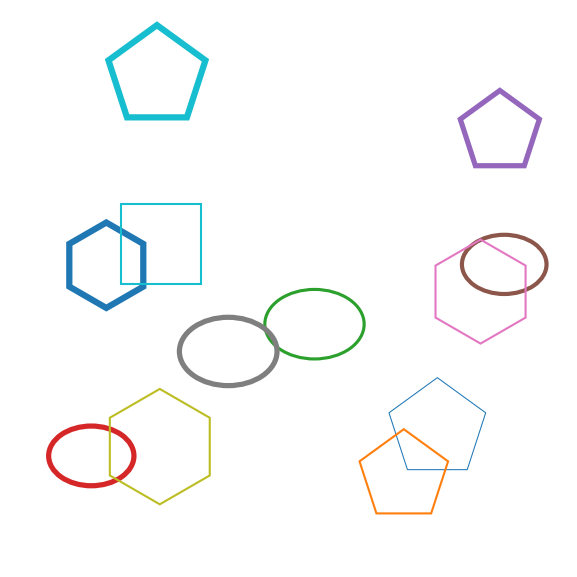[{"shape": "hexagon", "thickness": 3, "radius": 0.37, "center": [0.184, 0.54]}, {"shape": "pentagon", "thickness": 0.5, "radius": 0.44, "center": [0.757, 0.257]}, {"shape": "pentagon", "thickness": 1, "radius": 0.4, "center": [0.699, 0.175]}, {"shape": "oval", "thickness": 1.5, "radius": 0.43, "center": [0.545, 0.438]}, {"shape": "oval", "thickness": 2.5, "radius": 0.37, "center": [0.158, 0.21]}, {"shape": "pentagon", "thickness": 2.5, "radius": 0.36, "center": [0.866, 0.77]}, {"shape": "oval", "thickness": 2, "radius": 0.37, "center": [0.873, 0.541]}, {"shape": "hexagon", "thickness": 1, "radius": 0.45, "center": [0.832, 0.494]}, {"shape": "oval", "thickness": 2.5, "radius": 0.42, "center": [0.395, 0.391]}, {"shape": "hexagon", "thickness": 1, "radius": 0.5, "center": [0.277, 0.226]}, {"shape": "square", "thickness": 1, "radius": 0.35, "center": [0.279, 0.577]}, {"shape": "pentagon", "thickness": 3, "radius": 0.44, "center": [0.272, 0.867]}]